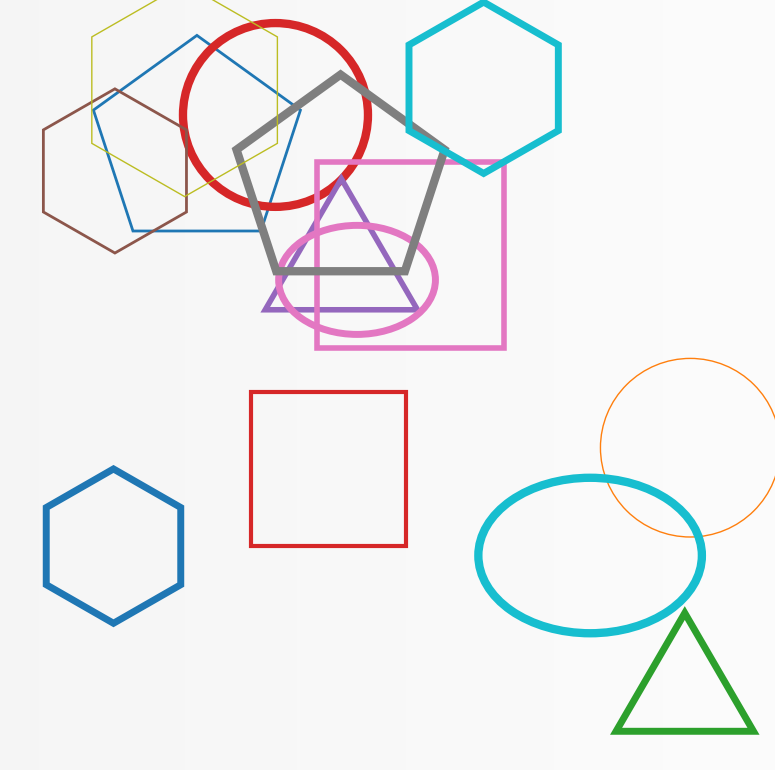[{"shape": "hexagon", "thickness": 2.5, "radius": 0.5, "center": [0.146, 0.291]}, {"shape": "pentagon", "thickness": 1, "radius": 0.7, "center": [0.254, 0.814]}, {"shape": "circle", "thickness": 0.5, "radius": 0.58, "center": [0.891, 0.419]}, {"shape": "triangle", "thickness": 2.5, "radius": 0.51, "center": [0.884, 0.101]}, {"shape": "circle", "thickness": 3, "radius": 0.6, "center": [0.355, 0.851]}, {"shape": "square", "thickness": 1.5, "radius": 0.5, "center": [0.424, 0.391]}, {"shape": "triangle", "thickness": 2, "radius": 0.57, "center": [0.44, 0.654]}, {"shape": "hexagon", "thickness": 1, "radius": 0.53, "center": [0.148, 0.778]}, {"shape": "square", "thickness": 2, "radius": 0.6, "center": [0.529, 0.668]}, {"shape": "oval", "thickness": 2.5, "radius": 0.51, "center": [0.461, 0.637]}, {"shape": "pentagon", "thickness": 3, "radius": 0.71, "center": [0.439, 0.762]}, {"shape": "hexagon", "thickness": 0.5, "radius": 0.69, "center": [0.238, 0.883]}, {"shape": "oval", "thickness": 3, "radius": 0.72, "center": [0.761, 0.279]}, {"shape": "hexagon", "thickness": 2.5, "radius": 0.56, "center": [0.624, 0.886]}]